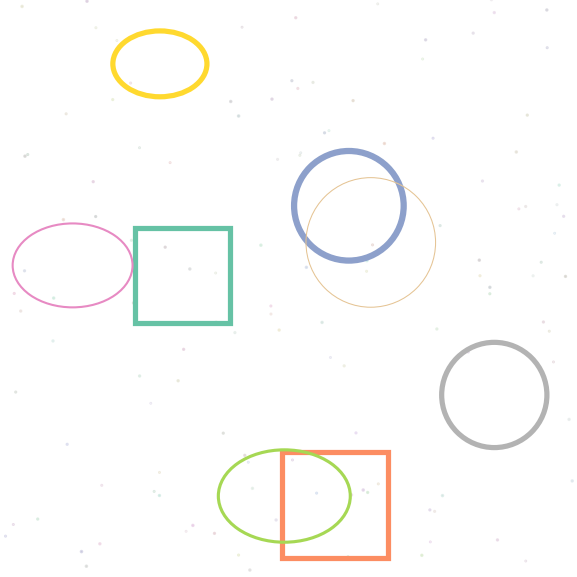[{"shape": "square", "thickness": 2.5, "radius": 0.41, "center": [0.316, 0.523]}, {"shape": "square", "thickness": 2.5, "radius": 0.46, "center": [0.58, 0.125]}, {"shape": "circle", "thickness": 3, "radius": 0.47, "center": [0.604, 0.643]}, {"shape": "oval", "thickness": 1, "radius": 0.52, "center": [0.126, 0.54]}, {"shape": "oval", "thickness": 1.5, "radius": 0.57, "center": [0.492, 0.14]}, {"shape": "oval", "thickness": 2.5, "radius": 0.41, "center": [0.277, 0.889]}, {"shape": "circle", "thickness": 0.5, "radius": 0.56, "center": [0.642, 0.579]}, {"shape": "circle", "thickness": 2.5, "radius": 0.46, "center": [0.856, 0.315]}]